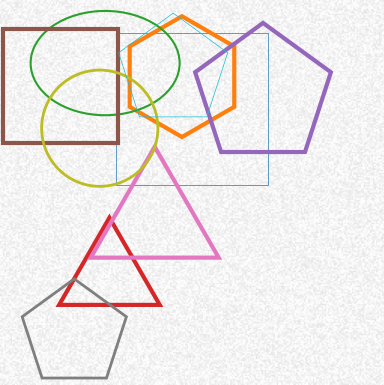[{"shape": "square", "thickness": 0.5, "radius": 0.99, "center": [0.499, 0.716]}, {"shape": "hexagon", "thickness": 3, "radius": 0.78, "center": [0.473, 0.801]}, {"shape": "oval", "thickness": 1.5, "radius": 0.97, "center": [0.273, 0.836]}, {"shape": "triangle", "thickness": 3, "radius": 0.75, "center": [0.284, 0.284]}, {"shape": "pentagon", "thickness": 3, "radius": 0.93, "center": [0.683, 0.755]}, {"shape": "square", "thickness": 3, "radius": 0.74, "center": [0.157, 0.776]}, {"shape": "triangle", "thickness": 3, "radius": 0.96, "center": [0.402, 0.427]}, {"shape": "pentagon", "thickness": 2, "radius": 0.71, "center": [0.193, 0.133]}, {"shape": "circle", "thickness": 2, "radius": 0.75, "center": [0.259, 0.667]}, {"shape": "pentagon", "thickness": 0.5, "radius": 0.74, "center": [0.45, 0.817]}]